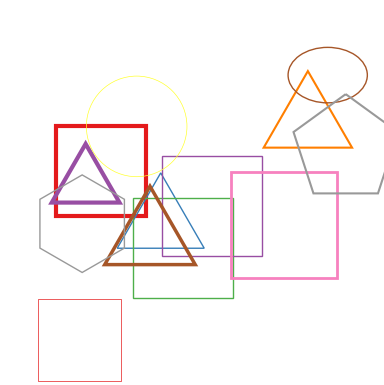[{"shape": "square", "thickness": 3, "radius": 0.59, "center": [0.263, 0.556]}, {"shape": "square", "thickness": 0.5, "radius": 0.54, "center": [0.206, 0.117]}, {"shape": "triangle", "thickness": 1, "radius": 0.65, "center": [0.417, 0.42]}, {"shape": "square", "thickness": 1, "radius": 0.65, "center": [0.476, 0.356]}, {"shape": "triangle", "thickness": 3, "radius": 0.51, "center": [0.222, 0.525]}, {"shape": "square", "thickness": 1, "radius": 0.65, "center": [0.551, 0.466]}, {"shape": "triangle", "thickness": 1.5, "radius": 0.66, "center": [0.8, 0.683]}, {"shape": "circle", "thickness": 0.5, "radius": 0.65, "center": [0.355, 0.672]}, {"shape": "triangle", "thickness": 2.5, "radius": 0.68, "center": [0.39, 0.381]}, {"shape": "oval", "thickness": 1, "radius": 0.51, "center": [0.851, 0.805]}, {"shape": "square", "thickness": 2, "radius": 0.69, "center": [0.738, 0.416]}, {"shape": "hexagon", "thickness": 1, "radius": 0.63, "center": [0.213, 0.419]}, {"shape": "pentagon", "thickness": 1.5, "radius": 0.71, "center": [0.898, 0.613]}]